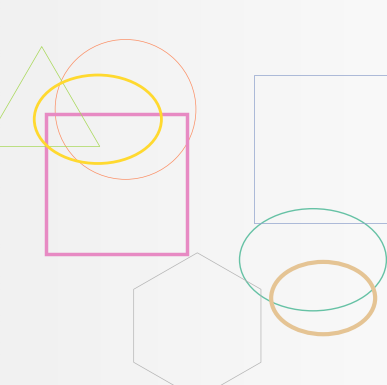[{"shape": "oval", "thickness": 1, "radius": 0.95, "center": [0.808, 0.325]}, {"shape": "circle", "thickness": 0.5, "radius": 0.91, "center": [0.324, 0.716]}, {"shape": "square", "thickness": 0.5, "radius": 0.96, "center": [0.848, 0.613]}, {"shape": "square", "thickness": 2.5, "radius": 0.91, "center": [0.3, 0.522]}, {"shape": "triangle", "thickness": 0.5, "radius": 0.87, "center": [0.108, 0.706]}, {"shape": "oval", "thickness": 2, "radius": 0.82, "center": [0.252, 0.69]}, {"shape": "oval", "thickness": 3, "radius": 0.67, "center": [0.834, 0.226]}, {"shape": "hexagon", "thickness": 0.5, "radius": 0.95, "center": [0.509, 0.154]}]